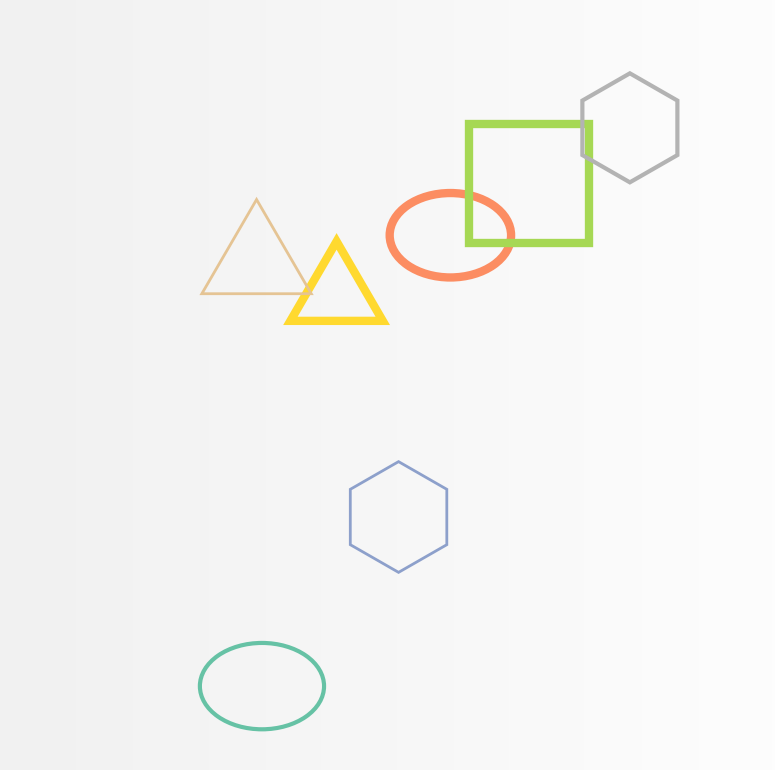[{"shape": "oval", "thickness": 1.5, "radius": 0.4, "center": [0.338, 0.109]}, {"shape": "oval", "thickness": 3, "radius": 0.39, "center": [0.581, 0.694]}, {"shape": "hexagon", "thickness": 1, "radius": 0.36, "center": [0.514, 0.329]}, {"shape": "square", "thickness": 3, "radius": 0.39, "center": [0.682, 0.762]}, {"shape": "triangle", "thickness": 3, "radius": 0.34, "center": [0.434, 0.618]}, {"shape": "triangle", "thickness": 1, "radius": 0.41, "center": [0.331, 0.659]}, {"shape": "hexagon", "thickness": 1.5, "radius": 0.35, "center": [0.813, 0.834]}]